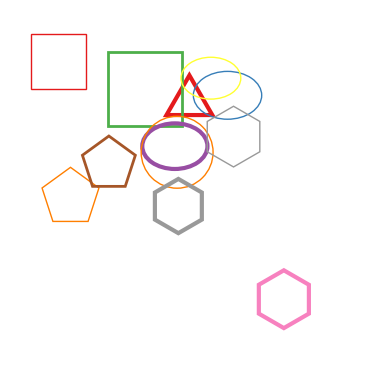[{"shape": "square", "thickness": 1, "radius": 0.36, "center": [0.153, 0.841]}, {"shape": "triangle", "thickness": 3, "radius": 0.34, "center": [0.492, 0.736]}, {"shape": "oval", "thickness": 1, "radius": 0.44, "center": [0.591, 0.752]}, {"shape": "square", "thickness": 2, "radius": 0.48, "center": [0.377, 0.769]}, {"shape": "oval", "thickness": 3, "radius": 0.42, "center": [0.454, 0.62]}, {"shape": "pentagon", "thickness": 1, "radius": 0.39, "center": [0.183, 0.488]}, {"shape": "circle", "thickness": 1, "radius": 0.47, "center": [0.46, 0.605]}, {"shape": "oval", "thickness": 1, "radius": 0.39, "center": [0.548, 0.797]}, {"shape": "pentagon", "thickness": 2, "radius": 0.36, "center": [0.283, 0.574]}, {"shape": "hexagon", "thickness": 3, "radius": 0.38, "center": [0.737, 0.223]}, {"shape": "hexagon", "thickness": 1, "radius": 0.39, "center": [0.607, 0.645]}, {"shape": "hexagon", "thickness": 3, "radius": 0.35, "center": [0.463, 0.465]}]